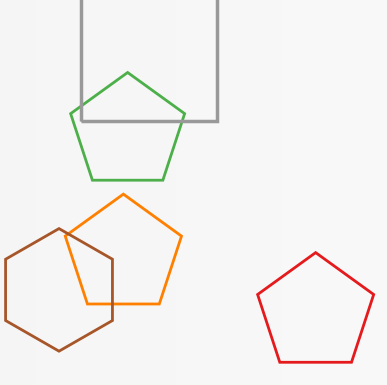[{"shape": "pentagon", "thickness": 2, "radius": 0.79, "center": [0.815, 0.186]}, {"shape": "pentagon", "thickness": 2, "radius": 0.77, "center": [0.329, 0.657]}, {"shape": "pentagon", "thickness": 2, "radius": 0.79, "center": [0.318, 0.338]}, {"shape": "hexagon", "thickness": 2, "radius": 0.8, "center": [0.152, 0.247]}, {"shape": "square", "thickness": 2.5, "radius": 0.88, "center": [0.384, 0.863]}]